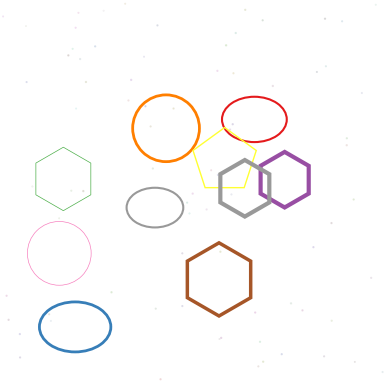[{"shape": "oval", "thickness": 1.5, "radius": 0.42, "center": [0.661, 0.69]}, {"shape": "oval", "thickness": 2, "radius": 0.46, "center": [0.195, 0.151]}, {"shape": "hexagon", "thickness": 0.5, "radius": 0.41, "center": [0.165, 0.535]}, {"shape": "hexagon", "thickness": 3, "radius": 0.36, "center": [0.739, 0.533]}, {"shape": "circle", "thickness": 2, "radius": 0.43, "center": [0.431, 0.667]}, {"shape": "pentagon", "thickness": 1, "radius": 0.43, "center": [0.583, 0.582]}, {"shape": "hexagon", "thickness": 2.5, "radius": 0.47, "center": [0.569, 0.274]}, {"shape": "circle", "thickness": 0.5, "radius": 0.41, "center": [0.154, 0.342]}, {"shape": "oval", "thickness": 1.5, "radius": 0.37, "center": [0.402, 0.461]}, {"shape": "hexagon", "thickness": 3, "radius": 0.37, "center": [0.636, 0.511]}]